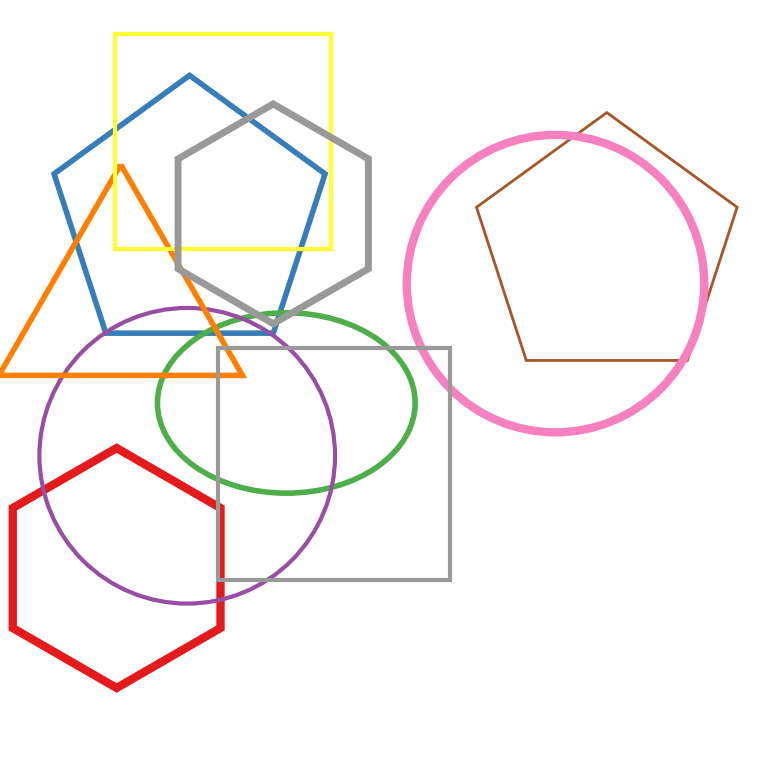[{"shape": "hexagon", "thickness": 3, "radius": 0.78, "center": [0.151, 0.262]}, {"shape": "pentagon", "thickness": 2, "radius": 0.93, "center": [0.246, 0.717]}, {"shape": "oval", "thickness": 2, "radius": 0.84, "center": [0.372, 0.477]}, {"shape": "circle", "thickness": 1.5, "radius": 0.96, "center": [0.243, 0.408]}, {"shape": "triangle", "thickness": 2, "radius": 0.91, "center": [0.157, 0.604]}, {"shape": "square", "thickness": 1.5, "radius": 0.7, "center": [0.29, 0.816]}, {"shape": "pentagon", "thickness": 1, "radius": 0.89, "center": [0.788, 0.676]}, {"shape": "circle", "thickness": 3, "radius": 0.97, "center": [0.721, 0.632]}, {"shape": "square", "thickness": 1.5, "radius": 0.75, "center": [0.434, 0.398]}, {"shape": "hexagon", "thickness": 2.5, "radius": 0.71, "center": [0.355, 0.722]}]